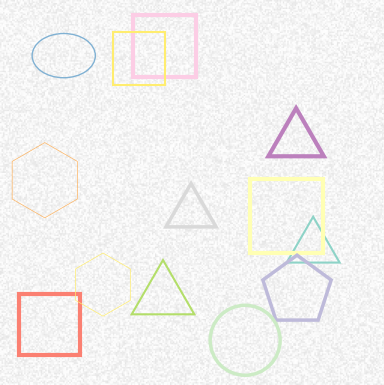[{"shape": "triangle", "thickness": 1.5, "radius": 0.4, "center": [0.813, 0.358]}, {"shape": "square", "thickness": 3, "radius": 0.48, "center": [0.744, 0.439]}, {"shape": "pentagon", "thickness": 2.5, "radius": 0.47, "center": [0.772, 0.244]}, {"shape": "square", "thickness": 3, "radius": 0.4, "center": [0.129, 0.157]}, {"shape": "oval", "thickness": 1, "radius": 0.41, "center": [0.166, 0.856]}, {"shape": "hexagon", "thickness": 0.5, "radius": 0.49, "center": [0.116, 0.532]}, {"shape": "triangle", "thickness": 1.5, "radius": 0.47, "center": [0.423, 0.231]}, {"shape": "square", "thickness": 3, "radius": 0.41, "center": [0.427, 0.88]}, {"shape": "triangle", "thickness": 2.5, "radius": 0.38, "center": [0.496, 0.448]}, {"shape": "triangle", "thickness": 3, "radius": 0.42, "center": [0.769, 0.636]}, {"shape": "circle", "thickness": 2.5, "radius": 0.45, "center": [0.637, 0.116]}, {"shape": "hexagon", "thickness": 0.5, "radius": 0.41, "center": [0.267, 0.261]}, {"shape": "square", "thickness": 1.5, "radius": 0.34, "center": [0.361, 0.848]}]